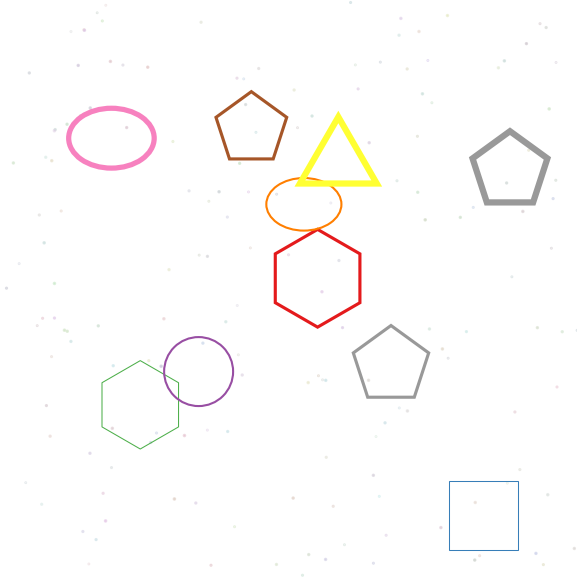[{"shape": "hexagon", "thickness": 1.5, "radius": 0.42, "center": [0.55, 0.517]}, {"shape": "square", "thickness": 0.5, "radius": 0.3, "center": [0.837, 0.106]}, {"shape": "hexagon", "thickness": 0.5, "radius": 0.38, "center": [0.243, 0.298]}, {"shape": "circle", "thickness": 1, "radius": 0.3, "center": [0.344, 0.356]}, {"shape": "oval", "thickness": 1, "radius": 0.33, "center": [0.526, 0.645]}, {"shape": "triangle", "thickness": 3, "radius": 0.38, "center": [0.586, 0.72]}, {"shape": "pentagon", "thickness": 1.5, "radius": 0.32, "center": [0.435, 0.776]}, {"shape": "oval", "thickness": 2.5, "radius": 0.37, "center": [0.193, 0.76]}, {"shape": "pentagon", "thickness": 1.5, "radius": 0.34, "center": [0.677, 0.367]}, {"shape": "pentagon", "thickness": 3, "radius": 0.34, "center": [0.883, 0.704]}]